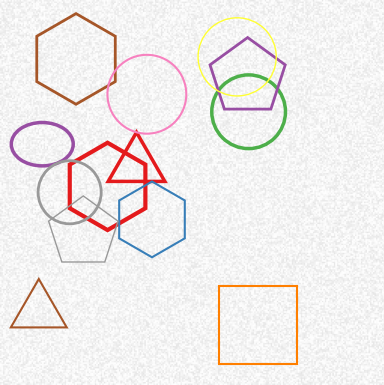[{"shape": "triangle", "thickness": 2.5, "radius": 0.42, "center": [0.355, 0.571]}, {"shape": "hexagon", "thickness": 3, "radius": 0.57, "center": [0.279, 0.516]}, {"shape": "hexagon", "thickness": 1.5, "radius": 0.49, "center": [0.395, 0.43]}, {"shape": "circle", "thickness": 2.5, "radius": 0.48, "center": [0.646, 0.71]}, {"shape": "oval", "thickness": 2.5, "radius": 0.4, "center": [0.11, 0.625]}, {"shape": "pentagon", "thickness": 2, "radius": 0.51, "center": [0.643, 0.8]}, {"shape": "square", "thickness": 1.5, "radius": 0.5, "center": [0.671, 0.157]}, {"shape": "circle", "thickness": 1, "radius": 0.51, "center": [0.616, 0.852]}, {"shape": "hexagon", "thickness": 2, "radius": 0.59, "center": [0.197, 0.847]}, {"shape": "triangle", "thickness": 1.5, "radius": 0.42, "center": [0.101, 0.191]}, {"shape": "circle", "thickness": 1.5, "radius": 0.51, "center": [0.381, 0.755]}, {"shape": "circle", "thickness": 2, "radius": 0.41, "center": [0.181, 0.501]}, {"shape": "pentagon", "thickness": 1, "radius": 0.47, "center": [0.216, 0.396]}]